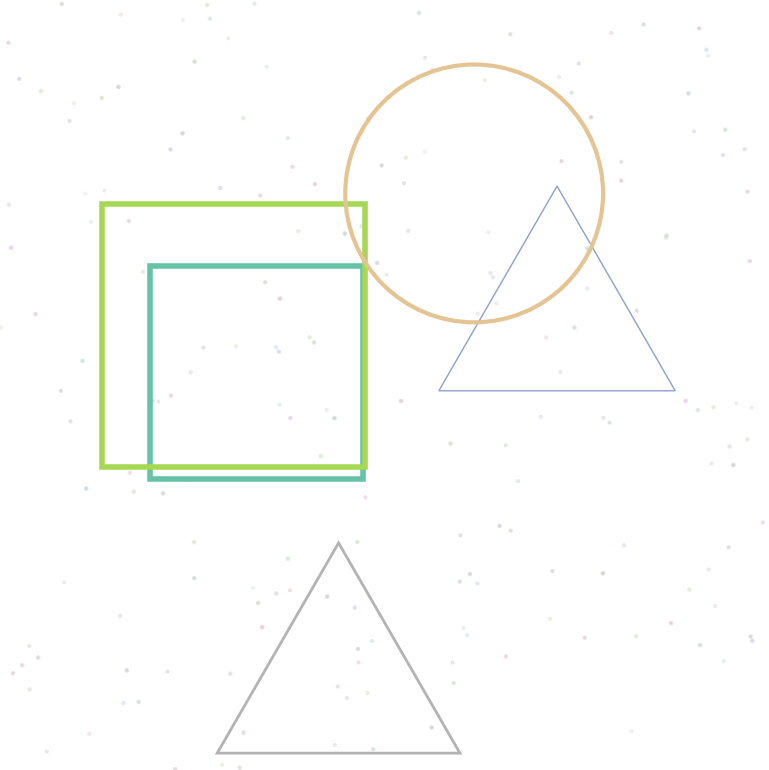[{"shape": "square", "thickness": 2, "radius": 0.69, "center": [0.333, 0.516]}, {"shape": "triangle", "thickness": 0.5, "radius": 0.89, "center": [0.723, 0.581]}, {"shape": "square", "thickness": 2, "radius": 0.85, "center": [0.303, 0.565]}, {"shape": "circle", "thickness": 1.5, "radius": 0.84, "center": [0.616, 0.749]}, {"shape": "triangle", "thickness": 1, "radius": 0.91, "center": [0.44, 0.113]}]